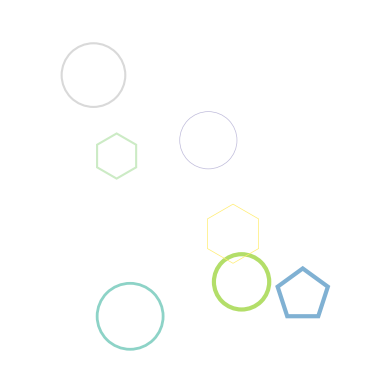[{"shape": "circle", "thickness": 2, "radius": 0.43, "center": [0.338, 0.178]}, {"shape": "circle", "thickness": 0.5, "radius": 0.37, "center": [0.541, 0.636]}, {"shape": "pentagon", "thickness": 3, "radius": 0.34, "center": [0.786, 0.234]}, {"shape": "circle", "thickness": 3, "radius": 0.36, "center": [0.627, 0.268]}, {"shape": "circle", "thickness": 1.5, "radius": 0.41, "center": [0.243, 0.805]}, {"shape": "hexagon", "thickness": 1.5, "radius": 0.29, "center": [0.303, 0.595]}, {"shape": "hexagon", "thickness": 0.5, "radius": 0.38, "center": [0.605, 0.393]}]